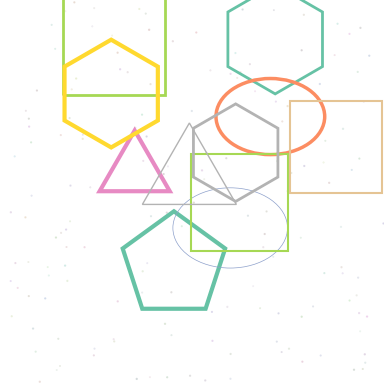[{"shape": "pentagon", "thickness": 3, "radius": 0.7, "center": [0.452, 0.311]}, {"shape": "hexagon", "thickness": 2, "radius": 0.71, "center": [0.715, 0.898]}, {"shape": "oval", "thickness": 2.5, "radius": 0.71, "center": [0.702, 0.697]}, {"shape": "oval", "thickness": 0.5, "radius": 0.74, "center": [0.598, 0.408]}, {"shape": "triangle", "thickness": 3, "radius": 0.53, "center": [0.35, 0.556]}, {"shape": "square", "thickness": 2, "radius": 0.66, "center": [0.297, 0.885]}, {"shape": "square", "thickness": 1.5, "radius": 0.63, "center": [0.622, 0.475]}, {"shape": "hexagon", "thickness": 3, "radius": 0.7, "center": [0.289, 0.757]}, {"shape": "square", "thickness": 1.5, "radius": 0.6, "center": [0.873, 0.618]}, {"shape": "triangle", "thickness": 1, "radius": 0.7, "center": [0.492, 0.54]}, {"shape": "hexagon", "thickness": 2, "radius": 0.63, "center": [0.612, 0.603]}]